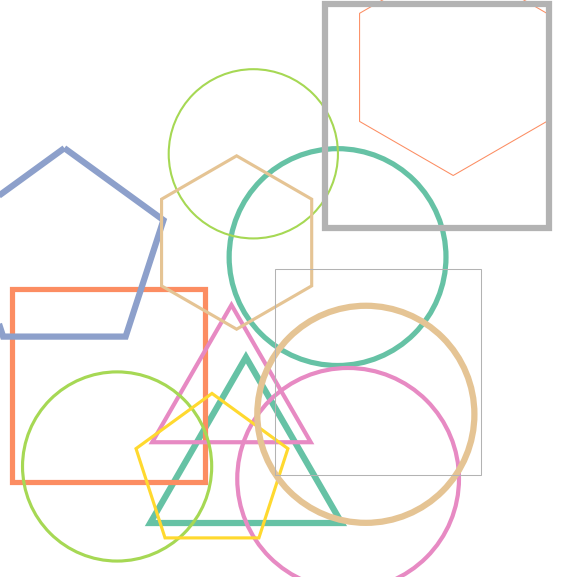[{"shape": "circle", "thickness": 2.5, "radius": 0.94, "center": [0.585, 0.554]}, {"shape": "triangle", "thickness": 3, "radius": 0.96, "center": [0.426, 0.189]}, {"shape": "hexagon", "thickness": 0.5, "radius": 0.94, "center": [0.785, 0.882]}, {"shape": "square", "thickness": 2.5, "radius": 0.84, "center": [0.188, 0.331]}, {"shape": "pentagon", "thickness": 3, "radius": 0.9, "center": [0.111, 0.562]}, {"shape": "circle", "thickness": 2, "radius": 0.96, "center": [0.603, 0.17]}, {"shape": "triangle", "thickness": 2, "radius": 0.79, "center": [0.401, 0.313]}, {"shape": "circle", "thickness": 1, "radius": 0.73, "center": [0.439, 0.733]}, {"shape": "circle", "thickness": 1.5, "radius": 0.82, "center": [0.203, 0.191]}, {"shape": "pentagon", "thickness": 1.5, "radius": 0.69, "center": [0.367, 0.18]}, {"shape": "hexagon", "thickness": 1.5, "radius": 0.75, "center": [0.41, 0.579]}, {"shape": "circle", "thickness": 3, "radius": 0.94, "center": [0.634, 0.282]}, {"shape": "square", "thickness": 3, "radius": 0.97, "center": [0.758, 0.799]}, {"shape": "square", "thickness": 0.5, "radius": 0.89, "center": [0.655, 0.355]}]